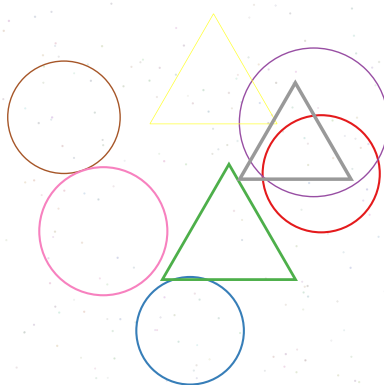[{"shape": "circle", "thickness": 1.5, "radius": 0.76, "center": [0.834, 0.549]}, {"shape": "circle", "thickness": 1.5, "radius": 0.7, "center": [0.494, 0.141]}, {"shape": "triangle", "thickness": 2, "radius": 1.0, "center": [0.595, 0.374]}, {"shape": "circle", "thickness": 1, "radius": 0.97, "center": [0.815, 0.682]}, {"shape": "triangle", "thickness": 0.5, "radius": 0.95, "center": [0.555, 0.774]}, {"shape": "circle", "thickness": 1, "radius": 0.73, "center": [0.166, 0.695]}, {"shape": "circle", "thickness": 1.5, "radius": 0.83, "center": [0.268, 0.399]}, {"shape": "triangle", "thickness": 2.5, "radius": 0.83, "center": [0.767, 0.618]}]